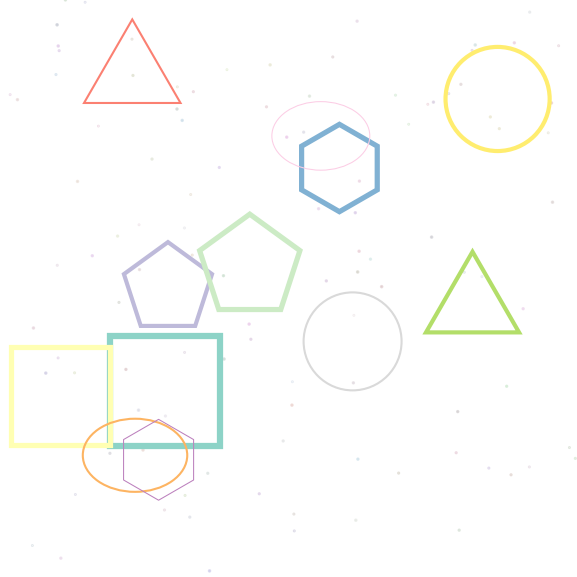[{"shape": "square", "thickness": 3, "radius": 0.48, "center": [0.285, 0.322]}, {"shape": "square", "thickness": 2.5, "radius": 0.43, "center": [0.105, 0.314]}, {"shape": "pentagon", "thickness": 2, "radius": 0.4, "center": [0.291, 0.5]}, {"shape": "triangle", "thickness": 1, "radius": 0.48, "center": [0.229, 0.869]}, {"shape": "hexagon", "thickness": 2.5, "radius": 0.38, "center": [0.588, 0.708]}, {"shape": "oval", "thickness": 1, "radius": 0.45, "center": [0.234, 0.211]}, {"shape": "triangle", "thickness": 2, "radius": 0.47, "center": [0.818, 0.47]}, {"shape": "oval", "thickness": 0.5, "radius": 0.42, "center": [0.556, 0.764]}, {"shape": "circle", "thickness": 1, "radius": 0.42, "center": [0.611, 0.408]}, {"shape": "hexagon", "thickness": 0.5, "radius": 0.35, "center": [0.275, 0.203]}, {"shape": "pentagon", "thickness": 2.5, "radius": 0.46, "center": [0.433, 0.537]}, {"shape": "circle", "thickness": 2, "radius": 0.45, "center": [0.862, 0.828]}]